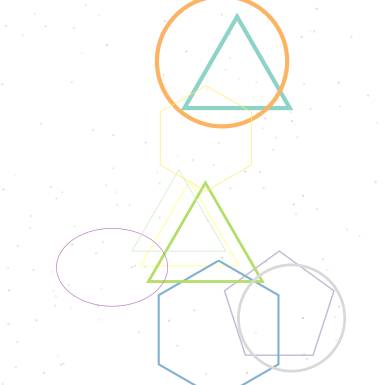[{"shape": "triangle", "thickness": 3, "radius": 0.79, "center": [0.616, 0.798]}, {"shape": "triangle", "thickness": 1, "radius": 0.74, "center": [0.493, 0.384]}, {"shape": "pentagon", "thickness": 1, "radius": 0.75, "center": [0.725, 0.198]}, {"shape": "hexagon", "thickness": 1.5, "radius": 0.9, "center": [0.568, 0.144]}, {"shape": "circle", "thickness": 3, "radius": 0.85, "center": [0.577, 0.841]}, {"shape": "triangle", "thickness": 2, "radius": 0.85, "center": [0.533, 0.354]}, {"shape": "circle", "thickness": 2, "radius": 0.69, "center": [0.757, 0.174]}, {"shape": "oval", "thickness": 0.5, "radius": 0.72, "center": [0.291, 0.306]}, {"shape": "triangle", "thickness": 0.5, "radius": 0.7, "center": [0.465, 0.418]}, {"shape": "hexagon", "thickness": 0.5, "radius": 0.68, "center": [0.535, 0.64]}]